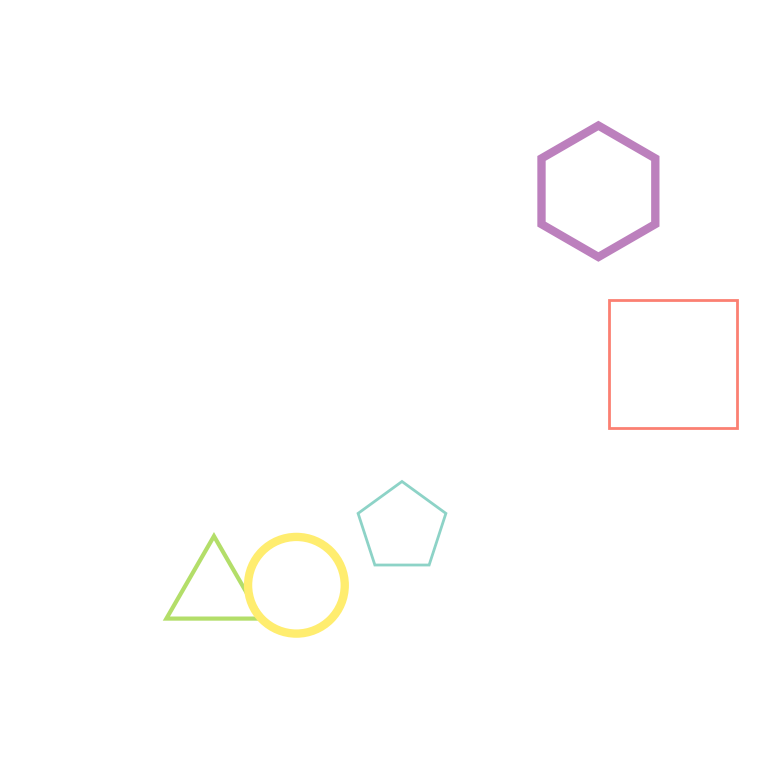[{"shape": "pentagon", "thickness": 1, "radius": 0.3, "center": [0.522, 0.315]}, {"shape": "square", "thickness": 1, "radius": 0.41, "center": [0.874, 0.527]}, {"shape": "triangle", "thickness": 1.5, "radius": 0.36, "center": [0.278, 0.232]}, {"shape": "hexagon", "thickness": 3, "radius": 0.43, "center": [0.777, 0.752]}, {"shape": "circle", "thickness": 3, "radius": 0.31, "center": [0.385, 0.24]}]